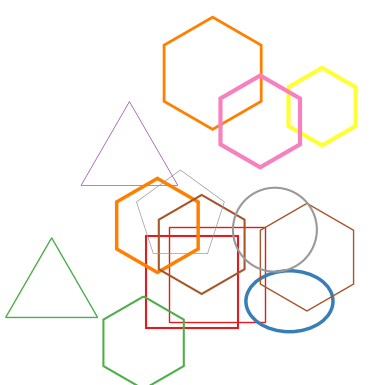[{"shape": "square", "thickness": 1.5, "radius": 0.6, "center": [0.499, 0.268]}, {"shape": "square", "thickness": 1, "radius": 0.62, "center": [0.564, 0.287]}, {"shape": "oval", "thickness": 2.5, "radius": 0.57, "center": [0.752, 0.218]}, {"shape": "hexagon", "thickness": 1.5, "radius": 0.6, "center": [0.373, 0.11]}, {"shape": "triangle", "thickness": 1, "radius": 0.69, "center": [0.134, 0.244]}, {"shape": "triangle", "thickness": 0.5, "radius": 0.73, "center": [0.336, 0.591]}, {"shape": "hexagon", "thickness": 2.5, "radius": 0.61, "center": [0.409, 0.414]}, {"shape": "hexagon", "thickness": 2, "radius": 0.73, "center": [0.552, 0.81]}, {"shape": "hexagon", "thickness": 3, "radius": 0.5, "center": [0.837, 0.723]}, {"shape": "hexagon", "thickness": 1, "radius": 0.7, "center": [0.797, 0.332]}, {"shape": "hexagon", "thickness": 1.5, "radius": 0.64, "center": [0.524, 0.365]}, {"shape": "hexagon", "thickness": 3, "radius": 0.6, "center": [0.676, 0.685]}, {"shape": "pentagon", "thickness": 0.5, "radius": 0.6, "center": [0.469, 0.439]}, {"shape": "circle", "thickness": 1.5, "radius": 0.54, "center": [0.714, 0.403]}]